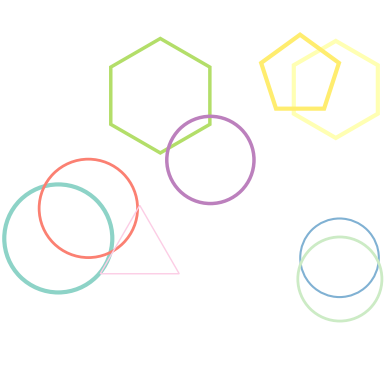[{"shape": "circle", "thickness": 3, "radius": 0.7, "center": [0.151, 0.381]}, {"shape": "hexagon", "thickness": 3, "radius": 0.63, "center": [0.872, 0.768]}, {"shape": "circle", "thickness": 2, "radius": 0.64, "center": [0.229, 0.459]}, {"shape": "circle", "thickness": 1.5, "radius": 0.51, "center": [0.882, 0.33]}, {"shape": "hexagon", "thickness": 2.5, "radius": 0.74, "center": [0.416, 0.751]}, {"shape": "triangle", "thickness": 1, "radius": 0.59, "center": [0.363, 0.348]}, {"shape": "circle", "thickness": 2.5, "radius": 0.57, "center": [0.546, 0.585]}, {"shape": "circle", "thickness": 2, "radius": 0.55, "center": [0.883, 0.275]}, {"shape": "pentagon", "thickness": 3, "radius": 0.53, "center": [0.779, 0.804]}]